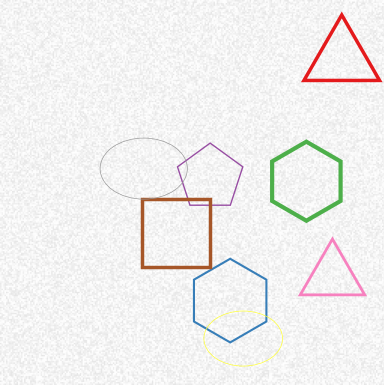[{"shape": "triangle", "thickness": 2.5, "radius": 0.57, "center": [0.888, 0.848]}, {"shape": "hexagon", "thickness": 1.5, "radius": 0.54, "center": [0.598, 0.219]}, {"shape": "hexagon", "thickness": 3, "radius": 0.51, "center": [0.796, 0.529]}, {"shape": "pentagon", "thickness": 1, "radius": 0.45, "center": [0.546, 0.539]}, {"shape": "oval", "thickness": 0.5, "radius": 0.51, "center": [0.632, 0.121]}, {"shape": "square", "thickness": 2.5, "radius": 0.45, "center": [0.457, 0.395]}, {"shape": "triangle", "thickness": 2, "radius": 0.48, "center": [0.864, 0.282]}, {"shape": "oval", "thickness": 0.5, "radius": 0.57, "center": [0.373, 0.562]}]